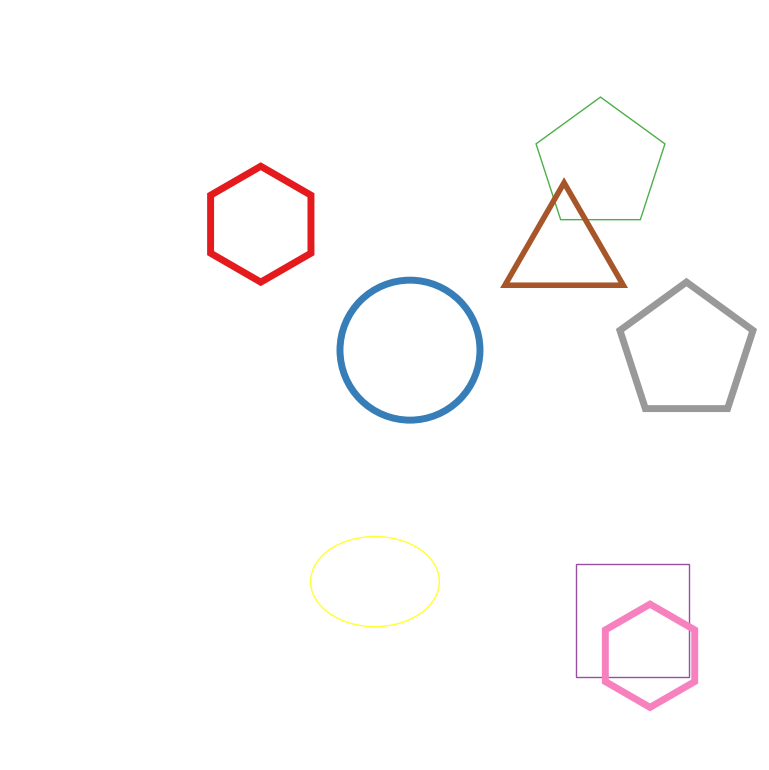[{"shape": "hexagon", "thickness": 2.5, "radius": 0.38, "center": [0.339, 0.709]}, {"shape": "circle", "thickness": 2.5, "radius": 0.45, "center": [0.532, 0.545]}, {"shape": "pentagon", "thickness": 0.5, "radius": 0.44, "center": [0.78, 0.786]}, {"shape": "square", "thickness": 0.5, "radius": 0.37, "center": [0.822, 0.194]}, {"shape": "oval", "thickness": 0.5, "radius": 0.42, "center": [0.487, 0.245]}, {"shape": "triangle", "thickness": 2, "radius": 0.44, "center": [0.733, 0.674]}, {"shape": "hexagon", "thickness": 2.5, "radius": 0.34, "center": [0.844, 0.148]}, {"shape": "pentagon", "thickness": 2.5, "radius": 0.45, "center": [0.892, 0.543]}]